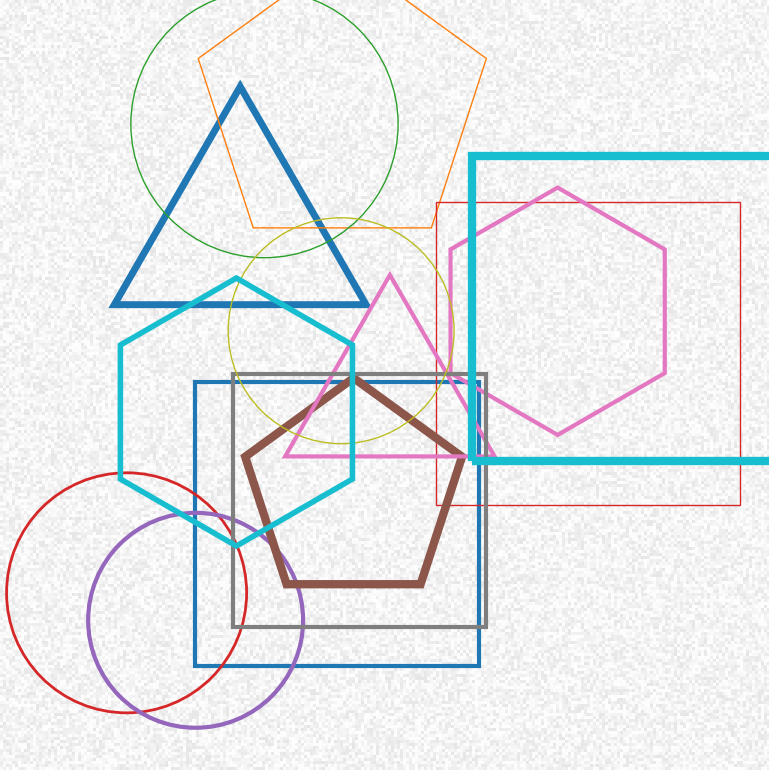[{"shape": "triangle", "thickness": 2.5, "radius": 0.94, "center": [0.312, 0.699]}, {"shape": "square", "thickness": 1.5, "radius": 0.92, "center": [0.437, 0.319]}, {"shape": "pentagon", "thickness": 0.5, "radius": 0.98, "center": [0.445, 0.863]}, {"shape": "circle", "thickness": 0.5, "radius": 0.87, "center": [0.343, 0.839]}, {"shape": "square", "thickness": 0.5, "radius": 0.99, "center": [0.764, 0.541]}, {"shape": "circle", "thickness": 1, "radius": 0.78, "center": [0.164, 0.23]}, {"shape": "circle", "thickness": 1.5, "radius": 0.7, "center": [0.254, 0.194]}, {"shape": "pentagon", "thickness": 3, "radius": 0.74, "center": [0.459, 0.361]}, {"shape": "hexagon", "thickness": 1.5, "radius": 0.8, "center": [0.724, 0.596]}, {"shape": "triangle", "thickness": 1.5, "radius": 0.79, "center": [0.506, 0.486]}, {"shape": "square", "thickness": 1.5, "radius": 0.82, "center": [0.467, 0.35]}, {"shape": "circle", "thickness": 0.5, "radius": 0.73, "center": [0.443, 0.57]}, {"shape": "hexagon", "thickness": 2, "radius": 0.87, "center": [0.307, 0.465]}, {"shape": "square", "thickness": 3, "radius": 0.99, "center": [0.812, 0.599]}]